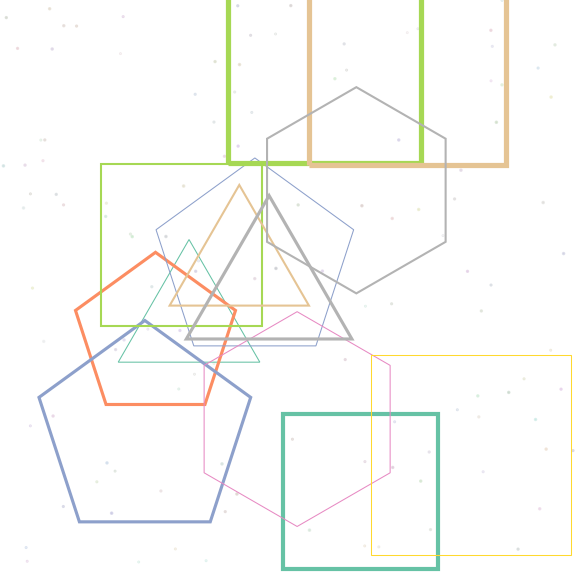[{"shape": "triangle", "thickness": 0.5, "radius": 0.71, "center": [0.327, 0.443]}, {"shape": "square", "thickness": 2, "radius": 0.67, "center": [0.624, 0.148]}, {"shape": "pentagon", "thickness": 1.5, "radius": 0.73, "center": [0.269, 0.417]}, {"shape": "pentagon", "thickness": 0.5, "radius": 0.9, "center": [0.441, 0.546]}, {"shape": "pentagon", "thickness": 1.5, "radius": 0.96, "center": [0.251, 0.251]}, {"shape": "hexagon", "thickness": 0.5, "radius": 0.93, "center": [0.515, 0.273]}, {"shape": "square", "thickness": 1, "radius": 0.7, "center": [0.314, 0.575]}, {"shape": "square", "thickness": 2.5, "radius": 0.84, "center": [0.562, 0.884]}, {"shape": "square", "thickness": 0.5, "radius": 0.87, "center": [0.816, 0.211]}, {"shape": "triangle", "thickness": 1, "radius": 0.7, "center": [0.414, 0.54]}, {"shape": "square", "thickness": 2.5, "radius": 0.85, "center": [0.705, 0.884]}, {"shape": "hexagon", "thickness": 1, "radius": 0.89, "center": [0.617, 0.67]}, {"shape": "triangle", "thickness": 1.5, "radius": 0.83, "center": [0.466, 0.495]}]